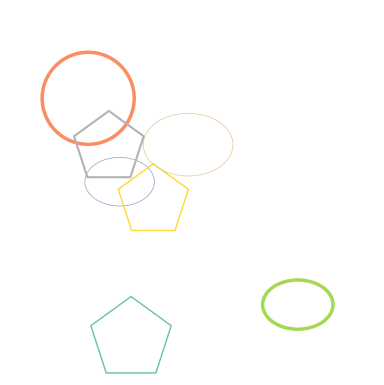[{"shape": "pentagon", "thickness": 1, "radius": 0.55, "center": [0.34, 0.12]}, {"shape": "circle", "thickness": 2.5, "radius": 0.6, "center": [0.229, 0.745]}, {"shape": "oval", "thickness": 0.5, "radius": 0.45, "center": [0.311, 0.528]}, {"shape": "oval", "thickness": 2.5, "radius": 0.46, "center": [0.774, 0.209]}, {"shape": "pentagon", "thickness": 1, "radius": 0.48, "center": [0.398, 0.479]}, {"shape": "oval", "thickness": 0.5, "radius": 0.58, "center": [0.489, 0.624]}, {"shape": "pentagon", "thickness": 1.5, "radius": 0.48, "center": [0.283, 0.617]}]